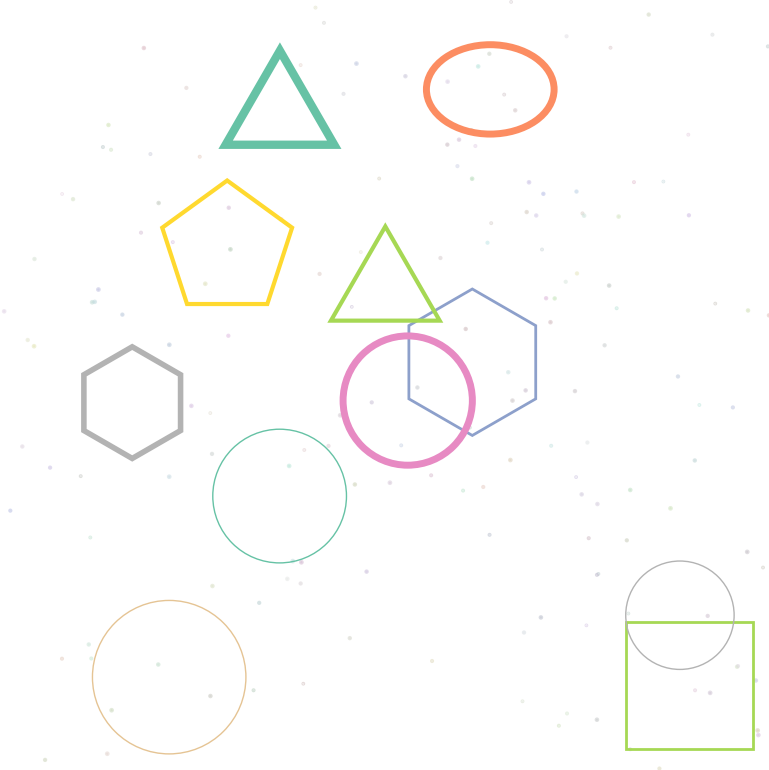[{"shape": "triangle", "thickness": 3, "radius": 0.41, "center": [0.364, 0.853]}, {"shape": "circle", "thickness": 0.5, "radius": 0.43, "center": [0.363, 0.356]}, {"shape": "oval", "thickness": 2.5, "radius": 0.41, "center": [0.637, 0.884]}, {"shape": "hexagon", "thickness": 1, "radius": 0.48, "center": [0.613, 0.53]}, {"shape": "circle", "thickness": 2.5, "radius": 0.42, "center": [0.53, 0.48]}, {"shape": "triangle", "thickness": 1.5, "radius": 0.41, "center": [0.5, 0.624]}, {"shape": "square", "thickness": 1, "radius": 0.41, "center": [0.895, 0.109]}, {"shape": "pentagon", "thickness": 1.5, "radius": 0.44, "center": [0.295, 0.677]}, {"shape": "circle", "thickness": 0.5, "radius": 0.5, "center": [0.22, 0.121]}, {"shape": "circle", "thickness": 0.5, "radius": 0.35, "center": [0.883, 0.201]}, {"shape": "hexagon", "thickness": 2, "radius": 0.36, "center": [0.172, 0.477]}]